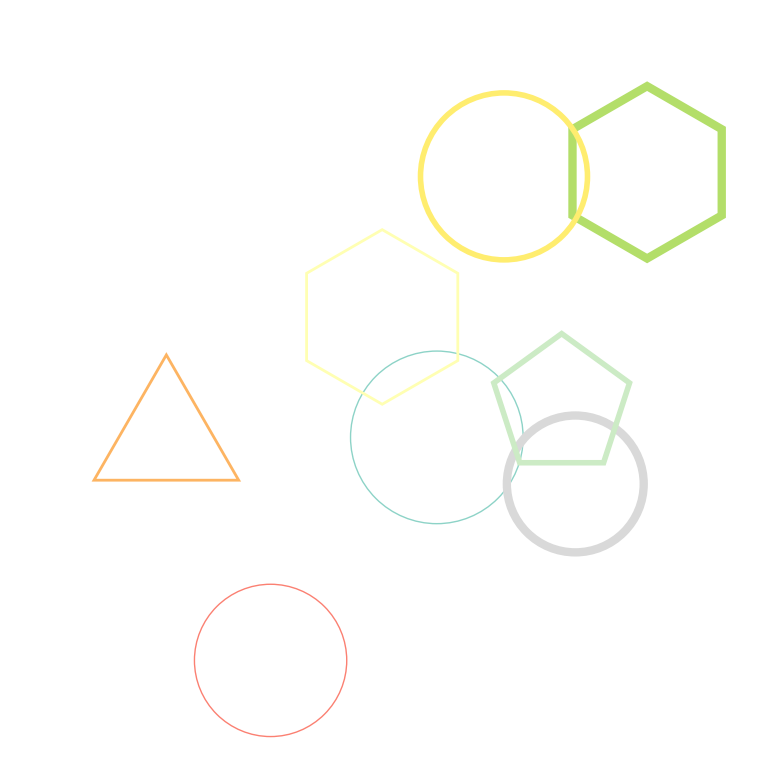[{"shape": "circle", "thickness": 0.5, "radius": 0.56, "center": [0.567, 0.432]}, {"shape": "hexagon", "thickness": 1, "radius": 0.57, "center": [0.496, 0.588]}, {"shape": "circle", "thickness": 0.5, "radius": 0.49, "center": [0.351, 0.142]}, {"shape": "triangle", "thickness": 1, "radius": 0.54, "center": [0.216, 0.431]}, {"shape": "hexagon", "thickness": 3, "radius": 0.56, "center": [0.84, 0.776]}, {"shape": "circle", "thickness": 3, "radius": 0.44, "center": [0.747, 0.372]}, {"shape": "pentagon", "thickness": 2, "radius": 0.46, "center": [0.729, 0.474]}, {"shape": "circle", "thickness": 2, "radius": 0.54, "center": [0.655, 0.771]}]